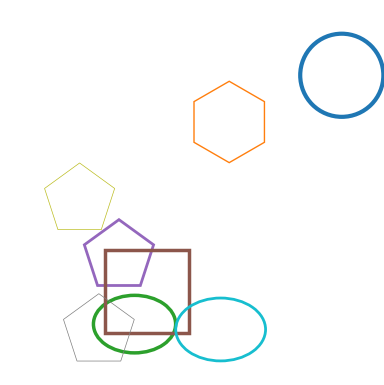[{"shape": "circle", "thickness": 3, "radius": 0.54, "center": [0.888, 0.805]}, {"shape": "hexagon", "thickness": 1, "radius": 0.53, "center": [0.595, 0.683]}, {"shape": "oval", "thickness": 2.5, "radius": 0.53, "center": [0.349, 0.158]}, {"shape": "pentagon", "thickness": 2, "radius": 0.47, "center": [0.309, 0.335]}, {"shape": "square", "thickness": 2.5, "radius": 0.54, "center": [0.382, 0.243]}, {"shape": "pentagon", "thickness": 0.5, "radius": 0.48, "center": [0.257, 0.14]}, {"shape": "pentagon", "thickness": 0.5, "radius": 0.48, "center": [0.207, 0.481]}, {"shape": "oval", "thickness": 2, "radius": 0.58, "center": [0.573, 0.144]}]